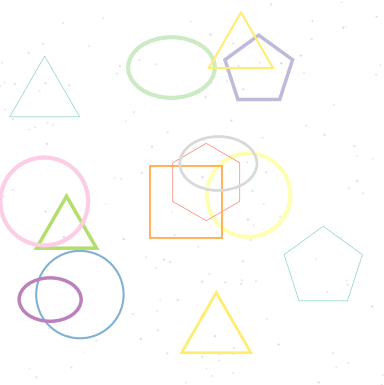[{"shape": "pentagon", "thickness": 0.5, "radius": 0.54, "center": [0.84, 0.305]}, {"shape": "triangle", "thickness": 0.5, "radius": 0.52, "center": [0.116, 0.749]}, {"shape": "circle", "thickness": 3, "radius": 0.54, "center": [0.646, 0.493]}, {"shape": "pentagon", "thickness": 2.5, "radius": 0.46, "center": [0.672, 0.816]}, {"shape": "hexagon", "thickness": 0.5, "radius": 0.5, "center": [0.536, 0.527]}, {"shape": "circle", "thickness": 1.5, "radius": 0.57, "center": [0.208, 0.235]}, {"shape": "square", "thickness": 1.5, "radius": 0.47, "center": [0.484, 0.474]}, {"shape": "triangle", "thickness": 2.5, "radius": 0.45, "center": [0.173, 0.4]}, {"shape": "circle", "thickness": 3, "radius": 0.57, "center": [0.115, 0.477]}, {"shape": "oval", "thickness": 2, "radius": 0.5, "center": [0.567, 0.575]}, {"shape": "oval", "thickness": 2.5, "radius": 0.4, "center": [0.13, 0.222]}, {"shape": "oval", "thickness": 3, "radius": 0.56, "center": [0.445, 0.825]}, {"shape": "triangle", "thickness": 2, "radius": 0.52, "center": [0.562, 0.136]}, {"shape": "triangle", "thickness": 1.5, "radius": 0.48, "center": [0.626, 0.871]}]